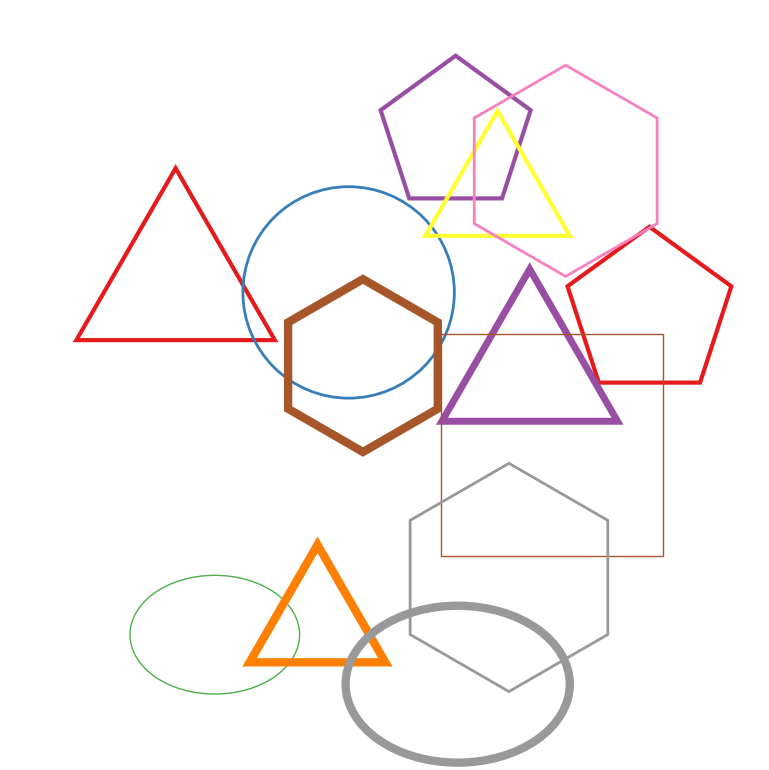[{"shape": "pentagon", "thickness": 1.5, "radius": 0.56, "center": [0.843, 0.594]}, {"shape": "triangle", "thickness": 1.5, "radius": 0.74, "center": [0.228, 0.633]}, {"shape": "circle", "thickness": 1, "radius": 0.69, "center": [0.453, 0.62]}, {"shape": "oval", "thickness": 0.5, "radius": 0.55, "center": [0.279, 0.176]}, {"shape": "triangle", "thickness": 2.5, "radius": 0.66, "center": [0.688, 0.519]}, {"shape": "pentagon", "thickness": 1.5, "radius": 0.51, "center": [0.592, 0.825]}, {"shape": "triangle", "thickness": 3, "radius": 0.51, "center": [0.412, 0.191]}, {"shape": "triangle", "thickness": 1.5, "radius": 0.54, "center": [0.646, 0.748]}, {"shape": "hexagon", "thickness": 3, "radius": 0.56, "center": [0.471, 0.525]}, {"shape": "square", "thickness": 0.5, "radius": 0.72, "center": [0.717, 0.422]}, {"shape": "hexagon", "thickness": 1, "radius": 0.69, "center": [0.735, 0.778]}, {"shape": "oval", "thickness": 3, "radius": 0.73, "center": [0.594, 0.111]}, {"shape": "hexagon", "thickness": 1, "radius": 0.74, "center": [0.661, 0.25]}]